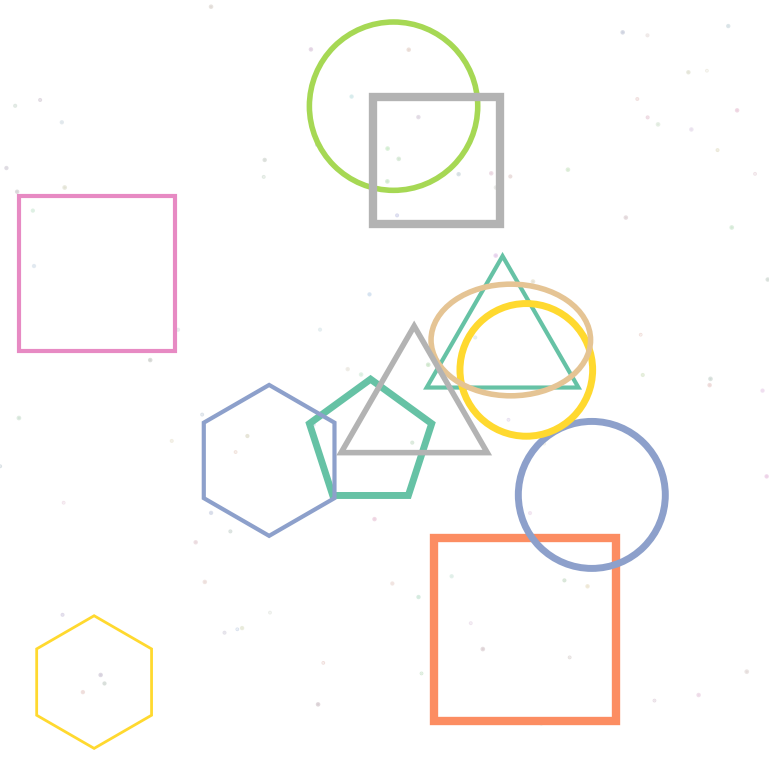[{"shape": "pentagon", "thickness": 2.5, "radius": 0.42, "center": [0.481, 0.424]}, {"shape": "triangle", "thickness": 1.5, "radius": 0.57, "center": [0.653, 0.554]}, {"shape": "square", "thickness": 3, "radius": 0.59, "center": [0.682, 0.183]}, {"shape": "hexagon", "thickness": 1.5, "radius": 0.49, "center": [0.35, 0.402]}, {"shape": "circle", "thickness": 2.5, "radius": 0.48, "center": [0.769, 0.357]}, {"shape": "square", "thickness": 1.5, "radius": 0.51, "center": [0.126, 0.645]}, {"shape": "circle", "thickness": 2, "radius": 0.55, "center": [0.511, 0.862]}, {"shape": "circle", "thickness": 2.5, "radius": 0.43, "center": [0.684, 0.52]}, {"shape": "hexagon", "thickness": 1, "radius": 0.43, "center": [0.122, 0.114]}, {"shape": "oval", "thickness": 2, "radius": 0.52, "center": [0.663, 0.558]}, {"shape": "square", "thickness": 3, "radius": 0.41, "center": [0.567, 0.792]}, {"shape": "triangle", "thickness": 2, "radius": 0.55, "center": [0.538, 0.467]}]